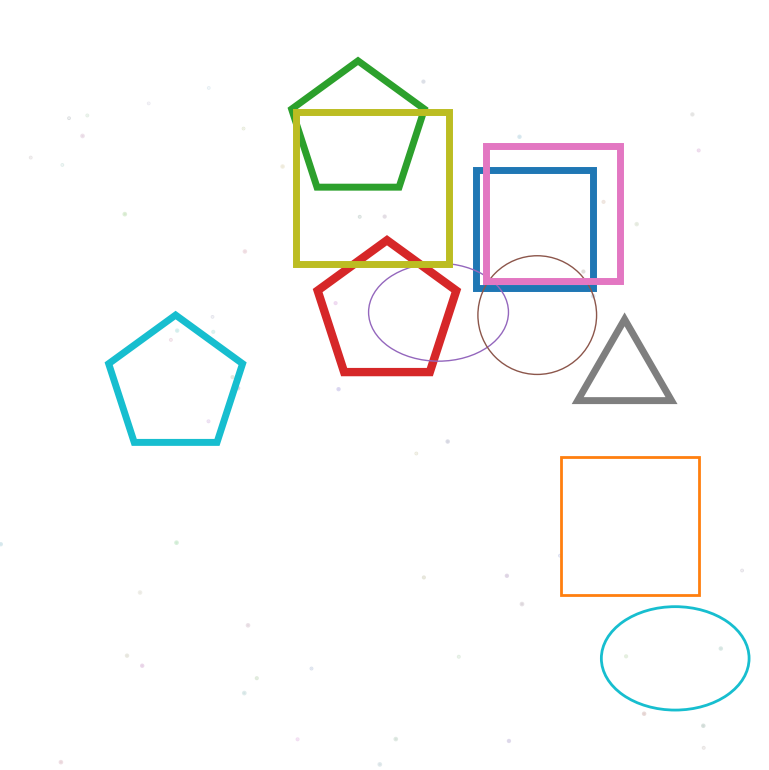[{"shape": "square", "thickness": 2.5, "radius": 0.38, "center": [0.694, 0.702]}, {"shape": "square", "thickness": 1, "radius": 0.45, "center": [0.818, 0.317]}, {"shape": "pentagon", "thickness": 2.5, "radius": 0.45, "center": [0.465, 0.83]}, {"shape": "pentagon", "thickness": 3, "radius": 0.47, "center": [0.503, 0.593]}, {"shape": "oval", "thickness": 0.5, "radius": 0.45, "center": [0.57, 0.595]}, {"shape": "circle", "thickness": 0.5, "radius": 0.39, "center": [0.698, 0.591]}, {"shape": "square", "thickness": 2.5, "radius": 0.44, "center": [0.718, 0.723]}, {"shape": "triangle", "thickness": 2.5, "radius": 0.35, "center": [0.811, 0.515]}, {"shape": "square", "thickness": 2.5, "radius": 0.5, "center": [0.484, 0.756]}, {"shape": "oval", "thickness": 1, "radius": 0.48, "center": [0.877, 0.145]}, {"shape": "pentagon", "thickness": 2.5, "radius": 0.46, "center": [0.228, 0.499]}]